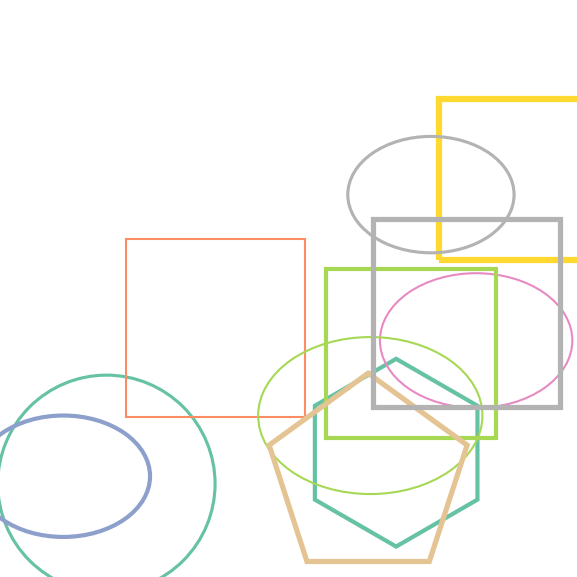[{"shape": "circle", "thickness": 1.5, "radius": 0.94, "center": [0.184, 0.161]}, {"shape": "hexagon", "thickness": 2, "radius": 0.81, "center": [0.686, 0.215]}, {"shape": "square", "thickness": 1, "radius": 0.77, "center": [0.373, 0.431]}, {"shape": "oval", "thickness": 2, "radius": 0.75, "center": [0.11, 0.174]}, {"shape": "oval", "thickness": 1, "radius": 0.83, "center": [0.824, 0.409]}, {"shape": "square", "thickness": 2, "radius": 0.73, "center": [0.711, 0.387]}, {"shape": "oval", "thickness": 1, "radius": 0.97, "center": [0.641, 0.28]}, {"shape": "square", "thickness": 3, "radius": 0.69, "center": [0.899, 0.688]}, {"shape": "pentagon", "thickness": 2.5, "radius": 0.9, "center": [0.637, 0.173]}, {"shape": "square", "thickness": 2.5, "radius": 0.81, "center": [0.808, 0.457]}, {"shape": "oval", "thickness": 1.5, "radius": 0.72, "center": [0.746, 0.662]}]